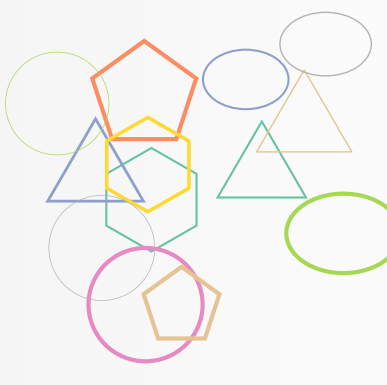[{"shape": "triangle", "thickness": 1.5, "radius": 0.66, "center": [0.676, 0.553]}, {"shape": "hexagon", "thickness": 1.5, "radius": 0.67, "center": [0.391, 0.481]}, {"shape": "pentagon", "thickness": 3, "radius": 0.7, "center": [0.372, 0.753]}, {"shape": "oval", "thickness": 1.5, "radius": 0.55, "center": [0.634, 0.794]}, {"shape": "triangle", "thickness": 2, "radius": 0.71, "center": [0.247, 0.549]}, {"shape": "circle", "thickness": 3, "radius": 0.74, "center": [0.376, 0.209]}, {"shape": "circle", "thickness": 0.5, "radius": 0.67, "center": [0.148, 0.731]}, {"shape": "oval", "thickness": 3, "radius": 0.74, "center": [0.886, 0.394]}, {"shape": "hexagon", "thickness": 2.5, "radius": 0.61, "center": [0.382, 0.573]}, {"shape": "triangle", "thickness": 1, "radius": 0.71, "center": [0.785, 0.676]}, {"shape": "pentagon", "thickness": 3, "radius": 0.51, "center": [0.469, 0.204]}, {"shape": "oval", "thickness": 1, "radius": 0.59, "center": [0.84, 0.885]}, {"shape": "circle", "thickness": 0.5, "radius": 0.68, "center": [0.263, 0.356]}]